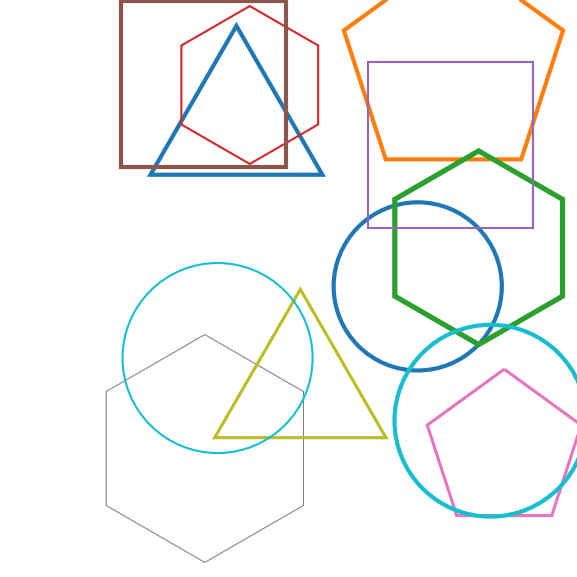[{"shape": "circle", "thickness": 2, "radius": 0.73, "center": [0.723, 0.503]}, {"shape": "triangle", "thickness": 2, "radius": 0.86, "center": [0.409, 0.782]}, {"shape": "pentagon", "thickness": 2, "radius": 1.0, "center": [0.785, 0.885]}, {"shape": "hexagon", "thickness": 2.5, "radius": 0.84, "center": [0.829, 0.57]}, {"shape": "hexagon", "thickness": 1, "radius": 0.68, "center": [0.432, 0.852]}, {"shape": "square", "thickness": 1, "radius": 0.72, "center": [0.78, 0.747]}, {"shape": "square", "thickness": 2, "radius": 0.72, "center": [0.352, 0.853]}, {"shape": "pentagon", "thickness": 1.5, "radius": 0.7, "center": [0.873, 0.22]}, {"shape": "hexagon", "thickness": 0.5, "radius": 0.99, "center": [0.355, 0.223]}, {"shape": "triangle", "thickness": 1.5, "radius": 0.86, "center": [0.52, 0.327]}, {"shape": "circle", "thickness": 1, "radius": 0.82, "center": [0.377, 0.379]}, {"shape": "circle", "thickness": 2, "radius": 0.83, "center": [0.849, 0.271]}]